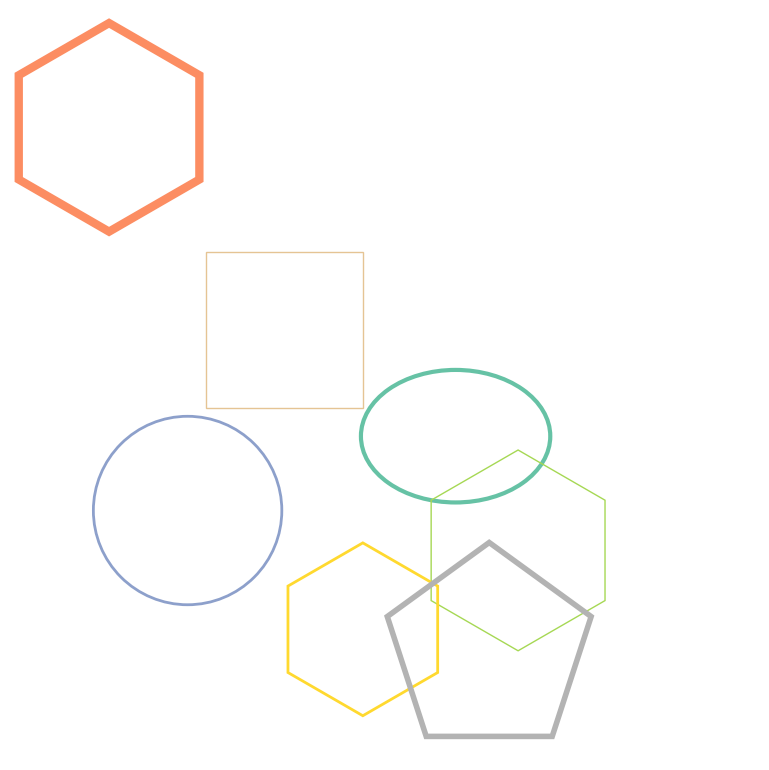[{"shape": "oval", "thickness": 1.5, "radius": 0.61, "center": [0.592, 0.434]}, {"shape": "hexagon", "thickness": 3, "radius": 0.68, "center": [0.142, 0.835]}, {"shape": "circle", "thickness": 1, "radius": 0.61, "center": [0.244, 0.337]}, {"shape": "hexagon", "thickness": 0.5, "radius": 0.65, "center": [0.673, 0.285]}, {"shape": "hexagon", "thickness": 1, "radius": 0.56, "center": [0.471, 0.183]}, {"shape": "square", "thickness": 0.5, "radius": 0.51, "center": [0.37, 0.571]}, {"shape": "pentagon", "thickness": 2, "radius": 0.7, "center": [0.635, 0.156]}]